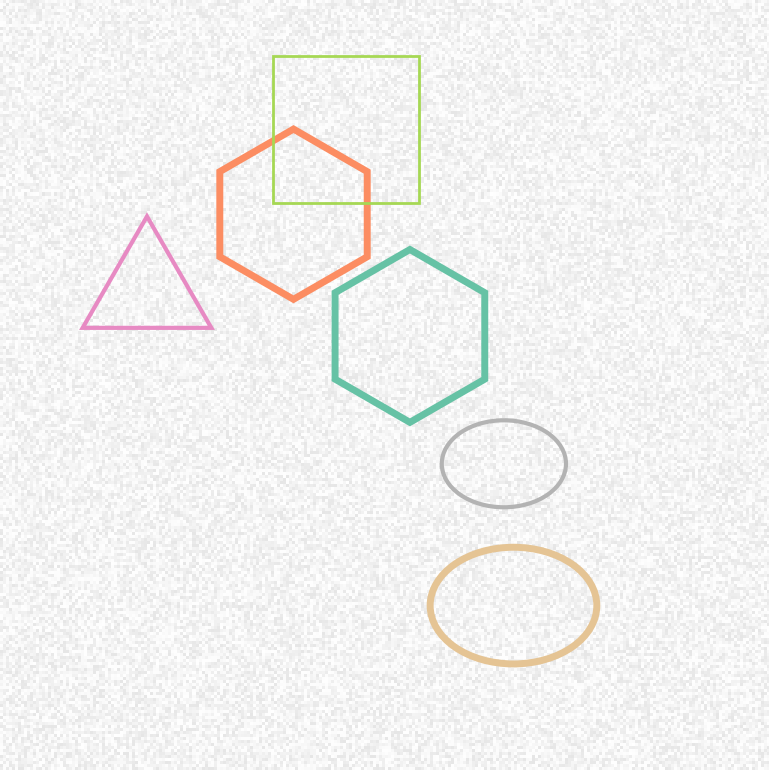[{"shape": "hexagon", "thickness": 2.5, "radius": 0.56, "center": [0.532, 0.564]}, {"shape": "hexagon", "thickness": 2.5, "radius": 0.55, "center": [0.381, 0.722]}, {"shape": "triangle", "thickness": 1.5, "radius": 0.48, "center": [0.191, 0.622]}, {"shape": "square", "thickness": 1, "radius": 0.48, "center": [0.45, 0.832]}, {"shape": "oval", "thickness": 2.5, "radius": 0.54, "center": [0.667, 0.214]}, {"shape": "oval", "thickness": 1.5, "radius": 0.4, "center": [0.654, 0.398]}]